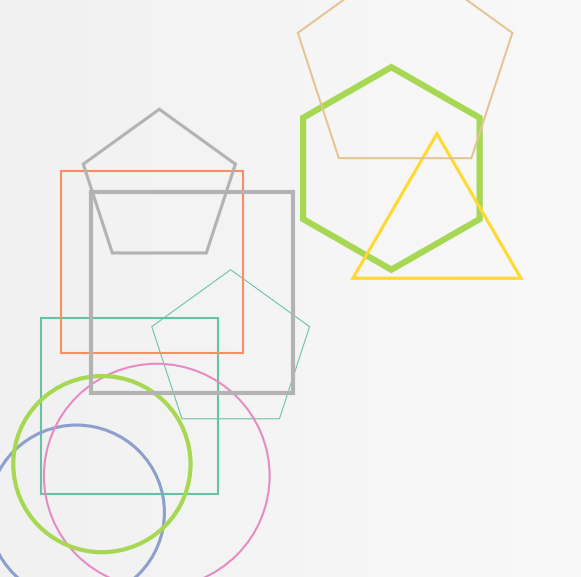[{"shape": "pentagon", "thickness": 0.5, "radius": 0.71, "center": [0.397, 0.389]}, {"shape": "square", "thickness": 1, "radius": 0.76, "center": [0.222, 0.296]}, {"shape": "square", "thickness": 1, "radius": 0.79, "center": [0.262, 0.546]}, {"shape": "circle", "thickness": 1.5, "radius": 0.76, "center": [0.132, 0.112]}, {"shape": "circle", "thickness": 1, "radius": 0.97, "center": [0.27, 0.175]}, {"shape": "circle", "thickness": 2, "radius": 0.76, "center": [0.175, 0.195]}, {"shape": "hexagon", "thickness": 3, "radius": 0.88, "center": [0.673, 0.708]}, {"shape": "triangle", "thickness": 1.5, "radius": 0.83, "center": [0.752, 0.601]}, {"shape": "pentagon", "thickness": 1, "radius": 0.97, "center": [0.697, 0.882]}, {"shape": "pentagon", "thickness": 1.5, "radius": 0.69, "center": [0.274, 0.672]}, {"shape": "square", "thickness": 2, "radius": 0.87, "center": [0.33, 0.493]}]